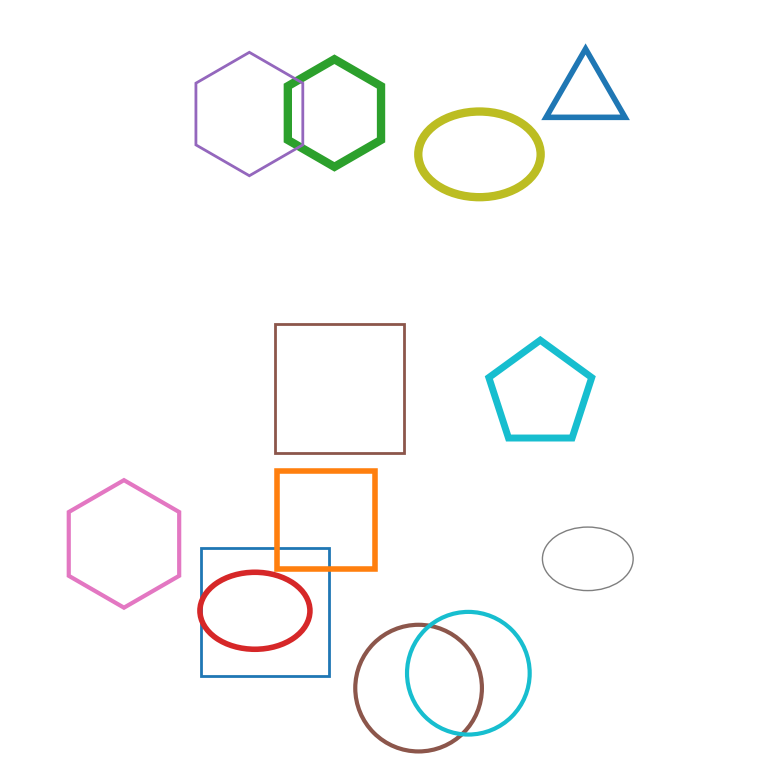[{"shape": "square", "thickness": 1, "radius": 0.41, "center": [0.344, 0.205]}, {"shape": "triangle", "thickness": 2, "radius": 0.3, "center": [0.76, 0.877]}, {"shape": "square", "thickness": 2, "radius": 0.32, "center": [0.424, 0.325]}, {"shape": "hexagon", "thickness": 3, "radius": 0.35, "center": [0.434, 0.853]}, {"shape": "oval", "thickness": 2, "radius": 0.36, "center": [0.331, 0.207]}, {"shape": "hexagon", "thickness": 1, "radius": 0.4, "center": [0.324, 0.852]}, {"shape": "circle", "thickness": 1.5, "radius": 0.41, "center": [0.544, 0.106]}, {"shape": "square", "thickness": 1, "radius": 0.42, "center": [0.441, 0.496]}, {"shape": "hexagon", "thickness": 1.5, "radius": 0.41, "center": [0.161, 0.294]}, {"shape": "oval", "thickness": 0.5, "radius": 0.29, "center": [0.763, 0.274]}, {"shape": "oval", "thickness": 3, "radius": 0.4, "center": [0.623, 0.8]}, {"shape": "circle", "thickness": 1.5, "radius": 0.4, "center": [0.608, 0.126]}, {"shape": "pentagon", "thickness": 2.5, "radius": 0.35, "center": [0.702, 0.488]}]